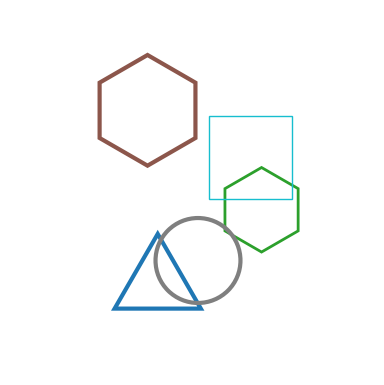[{"shape": "triangle", "thickness": 3, "radius": 0.65, "center": [0.41, 0.263]}, {"shape": "hexagon", "thickness": 2, "radius": 0.55, "center": [0.679, 0.455]}, {"shape": "hexagon", "thickness": 3, "radius": 0.72, "center": [0.383, 0.713]}, {"shape": "circle", "thickness": 3, "radius": 0.55, "center": [0.514, 0.323]}, {"shape": "square", "thickness": 1, "radius": 0.54, "center": [0.65, 0.591]}]